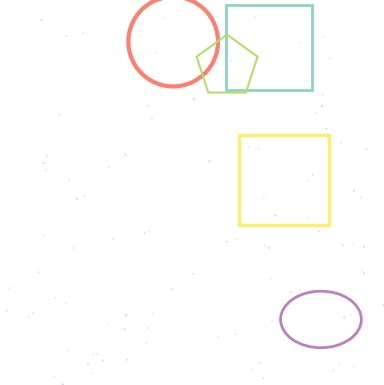[{"shape": "square", "thickness": 2, "radius": 0.56, "center": [0.699, 0.876]}, {"shape": "circle", "thickness": 3, "radius": 0.58, "center": [0.45, 0.892]}, {"shape": "pentagon", "thickness": 1.5, "radius": 0.42, "center": [0.59, 0.827]}, {"shape": "oval", "thickness": 2, "radius": 0.52, "center": [0.834, 0.17]}, {"shape": "square", "thickness": 2.5, "radius": 0.59, "center": [0.737, 0.533]}]